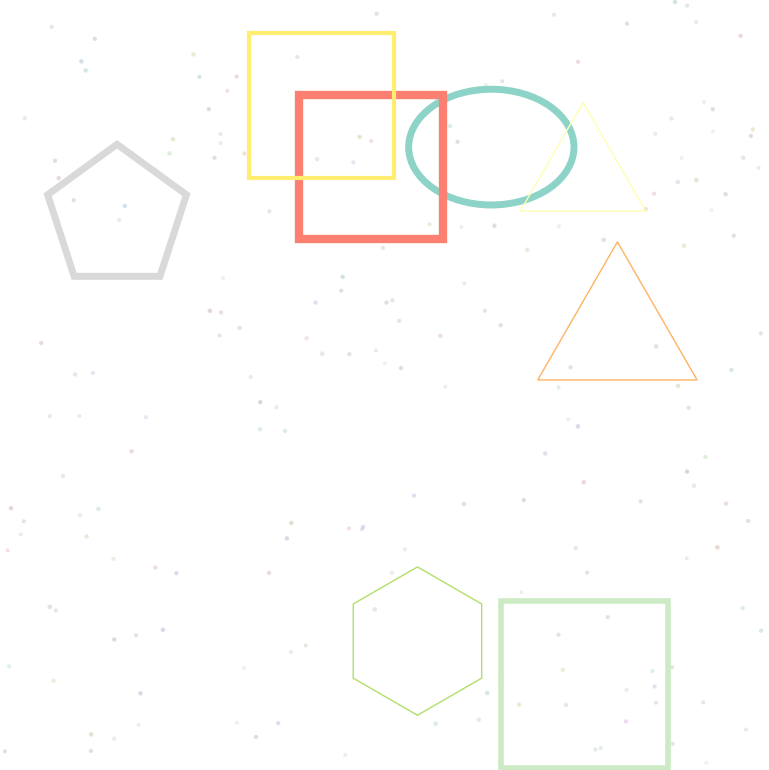[{"shape": "oval", "thickness": 2.5, "radius": 0.54, "center": [0.638, 0.809]}, {"shape": "triangle", "thickness": 0.5, "radius": 0.47, "center": [0.757, 0.773]}, {"shape": "square", "thickness": 3, "radius": 0.47, "center": [0.481, 0.784]}, {"shape": "triangle", "thickness": 0.5, "radius": 0.6, "center": [0.802, 0.566]}, {"shape": "hexagon", "thickness": 0.5, "radius": 0.48, "center": [0.542, 0.167]}, {"shape": "pentagon", "thickness": 2.5, "radius": 0.47, "center": [0.152, 0.718]}, {"shape": "square", "thickness": 2, "radius": 0.54, "center": [0.759, 0.111]}, {"shape": "square", "thickness": 1.5, "radius": 0.47, "center": [0.417, 0.863]}]